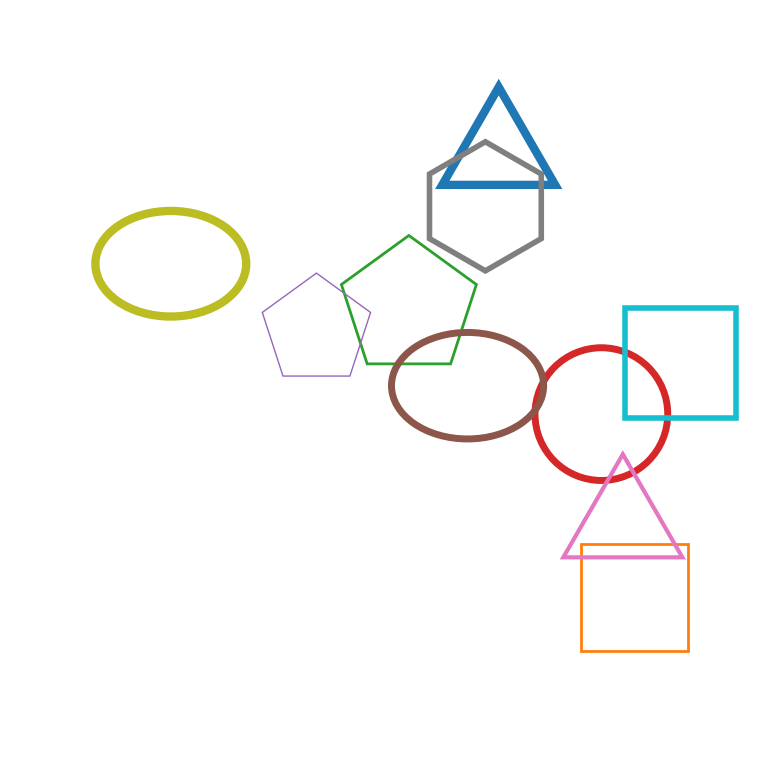[{"shape": "triangle", "thickness": 3, "radius": 0.42, "center": [0.648, 0.802]}, {"shape": "square", "thickness": 1, "radius": 0.35, "center": [0.824, 0.224]}, {"shape": "pentagon", "thickness": 1, "radius": 0.46, "center": [0.531, 0.602]}, {"shape": "circle", "thickness": 2.5, "radius": 0.43, "center": [0.781, 0.462]}, {"shape": "pentagon", "thickness": 0.5, "radius": 0.37, "center": [0.411, 0.571]}, {"shape": "oval", "thickness": 2.5, "radius": 0.49, "center": [0.607, 0.499]}, {"shape": "triangle", "thickness": 1.5, "radius": 0.45, "center": [0.809, 0.321]}, {"shape": "hexagon", "thickness": 2, "radius": 0.42, "center": [0.63, 0.732]}, {"shape": "oval", "thickness": 3, "radius": 0.49, "center": [0.222, 0.657]}, {"shape": "square", "thickness": 2, "radius": 0.36, "center": [0.884, 0.528]}]